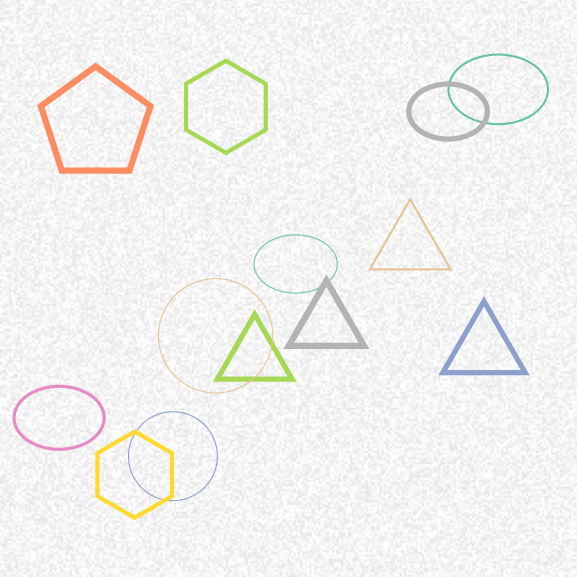[{"shape": "oval", "thickness": 1, "radius": 0.43, "center": [0.863, 0.844]}, {"shape": "oval", "thickness": 0.5, "radius": 0.36, "center": [0.512, 0.542]}, {"shape": "pentagon", "thickness": 3, "radius": 0.5, "center": [0.166, 0.784]}, {"shape": "triangle", "thickness": 2.5, "radius": 0.41, "center": [0.838, 0.395]}, {"shape": "circle", "thickness": 0.5, "radius": 0.39, "center": [0.299, 0.209]}, {"shape": "oval", "thickness": 1.5, "radius": 0.39, "center": [0.102, 0.276]}, {"shape": "triangle", "thickness": 2.5, "radius": 0.37, "center": [0.441, 0.38]}, {"shape": "hexagon", "thickness": 2, "radius": 0.4, "center": [0.391, 0.814]}, {"shape": "hexagon", "thickness": 2, "radius": 0.37, "center": [0.233, 0.177]}, {"shape": "circle", "thickness": 0.5, "radius": 0.5, "center": [0.373, 0.418]}, {"shape": "triangle", "thickness": 1, "radius": 0.4, "center": [0.71, 0.573]}, {"shape": "oval", "thickness": 2.5, "radius": 0.34, "center": [0.776, 0.806]}, {"shape": "triangle", "thickness": 3, "radius": 0.38, "center": [0.565, 0.438]}]